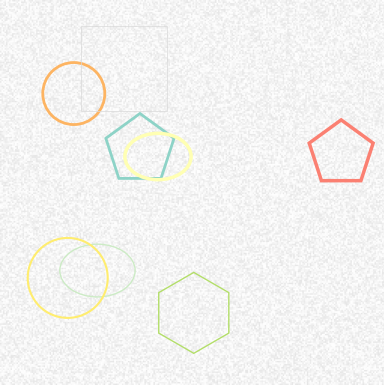[{"shape": "pentagon", "thickness": 2, "radius": 0.47, "center": [0.363, 0.612]}, {"shape": "oval", "thickness": 2.5, "radius": 0.43, "center": [0.41, 0.593]}, {"shape": "pentagon", "thickness": 2.5, "radius": 0.44, "center": [0.886, 0.601]}, {"shape": "circle", "thickness": 2, "radius": 0.4, "center": [0.192, 0.757]}, {"shape": "hexagon", "thickness": 1, "radius": 0.53, "center": [0.503, 0.187]}, {"shape": "square", "thickness": 0.5, "radius": 0.55, "center": [0.322, 0.822]}, {"shape": "oval", "thickness": 1, "radius": 0.49, "center": [0.253, 0.297]}, {"shape": "circle", "thickness": 1.5, "radius": 0.52, "center": [0.176, 0.278]}]